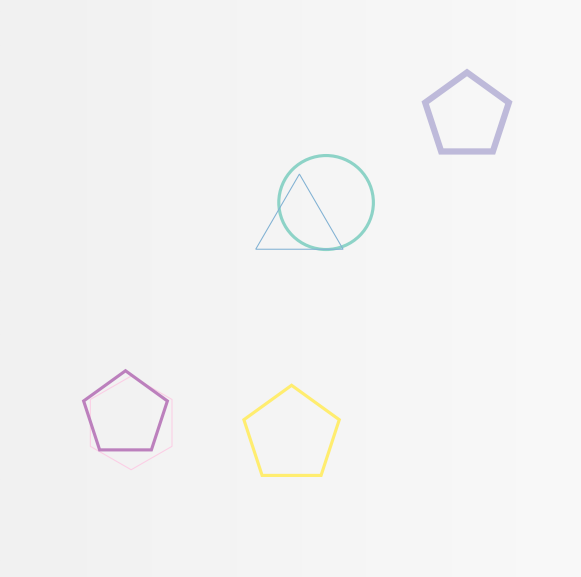[{"shape": "circle", "thickness": 1.5, "radius": 0.41, "center": [0.561, 0.648]}, {"shape": "pentagon", "thickness": 3, "radius": 0.38, "center": [0.803, 0.798]}, {"shape": "triangle", "thickness": 0.5, "radius": 0.43, "center": [0.515, 0.611]}, {"shape": "hexagon", "thickness": 0.5, "radius": 0.41, "center": [0.226, 0.267]}, {"shape": "pentagon", "thickness": 1.5, "radius": 0.38, "center": [0.216, 0.281]}, {"shape": "pentagon", "thickness": 1.5, "radius": 0.43, "center": [0.502, 0.246]}]